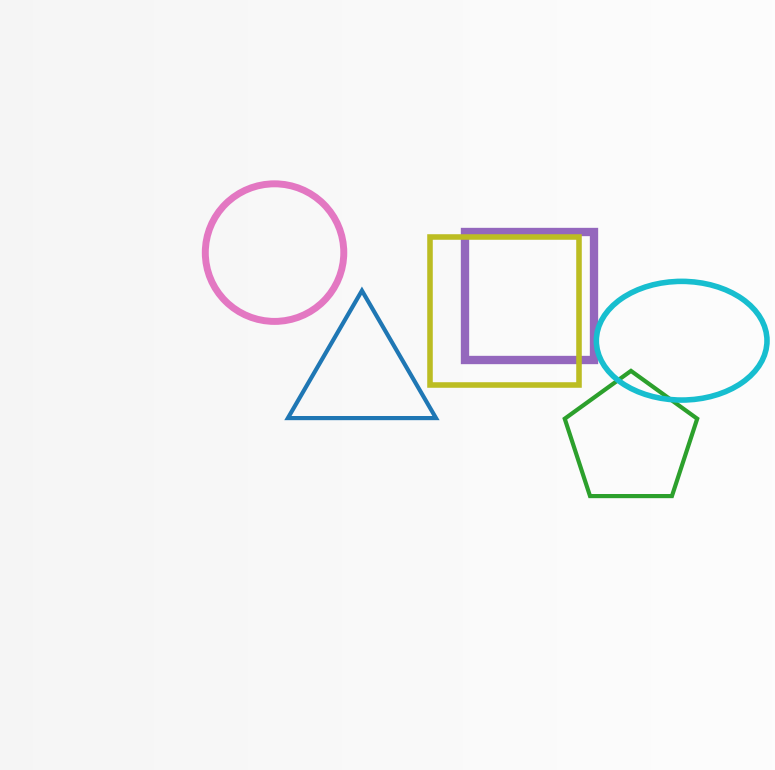[{"shape": "triangle", "thickness": 1.5, "radius": 0.55, "center": [0.467, 0.512]}, {"shape": "pentagon", "thickness": 1.5, "radius": 0.45, "center": [0.814, 0.428]}, {"shape": "square", "thickness": 3, "radius": 0.42, "center": [0.683, 0.615]}, {"shape": "circle", "thickness": 2.5, "radius": 0.45, "center": [0.354, 0.672]}, {"shape": "square", "thickness": 2, "radius": 0.48, "center": [0.651, 0.596]}, {"shape": "oval", "thickness": 2, "radius": 0.55, "center": [0.88, 0.558]}]